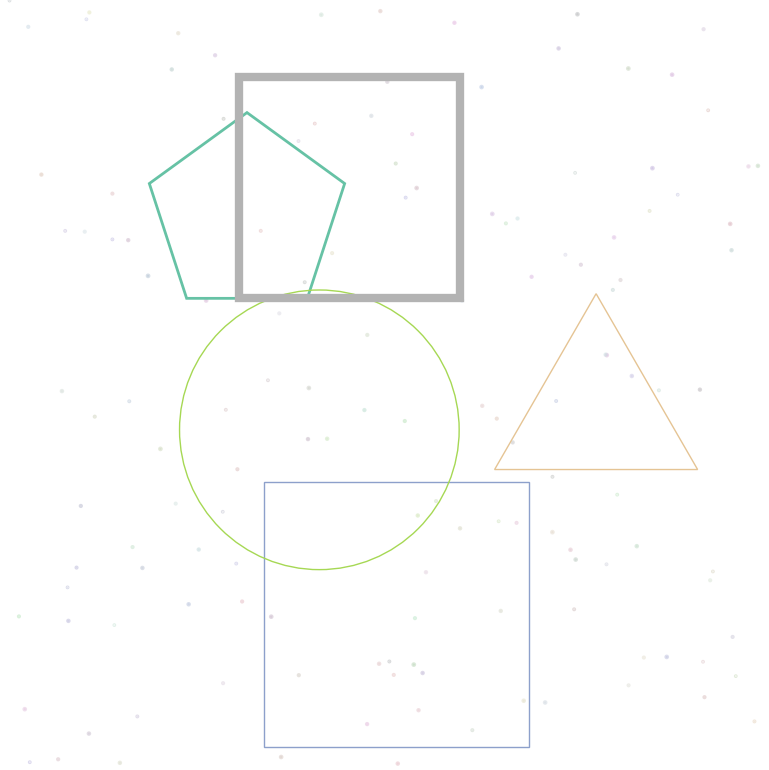[{"shape": "pentagon", "thickness": 1, "radius": 0.67, "center": [0.321, 0.72]}, {"shape": "square", "thickness": 0.5, "radius": 0.86, "center": [0.515, 0.202]}, {"shape": "circle", "thickness": 0.5, "radius": 0.91, "center": [0.415, 0.442]}, {"shape": "triangle", "thickness": 0.5, "radius": 0.76, "center": [0.774, 0.466]}, {"shape": "square", "thickness": 3, "radius": 0.72, "center": [0.454, 0.757]}]